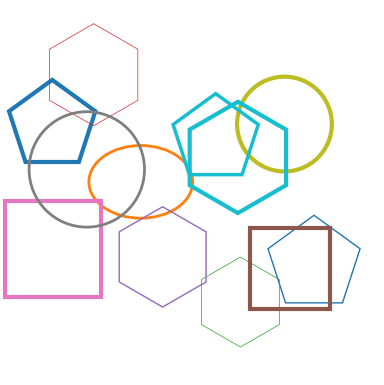[{"shape": "pentagon", "thickness": 1, "radius": 0.63, "center": [0.816, 0.315]}, {"shape": "pentagon", "thickness": 3, "radius": 0.59, "center": [0.136, 0.675]}, {"shape": "oval", "thickness": 2, "radius": 0.67, "center": [0.366, 0.528]}, {"shape": "hexagon", "thickness": 0.5, "radius": 0.58, "center": [0.624, 0.215]}, {"shape": "hexagon", "thickness": 0.5, "radius": 0.66, "center": [0.243, 0.806]}, {"shape": "hexagon", "thickness": 1, "radius": 0.65, "center": [0.422, 0.333]}, {"shape": "square", "thickness": 3, "radius": 0.52, "center": [0.754, 0.303]}, {"shape": "square", "thickness": 3, "radius": 0.62, "center": [0.138, 0.354]}, {"shape": "circle", "thickness": 2, "radius": 0.75, "center": [0.225, 0.56]}, {"shape": "circle", "thickness": 3, "radius": 0.62, "center": [0.739, 0.678]}, {"shape": "pentagon", "thickness": 2.5, "radius": 0.58, "center": [0.56, 0.641]}, {"shape": "hexagon", "thickness": 3, "radius": 0.72, "center": [0.618, 0.591]}]